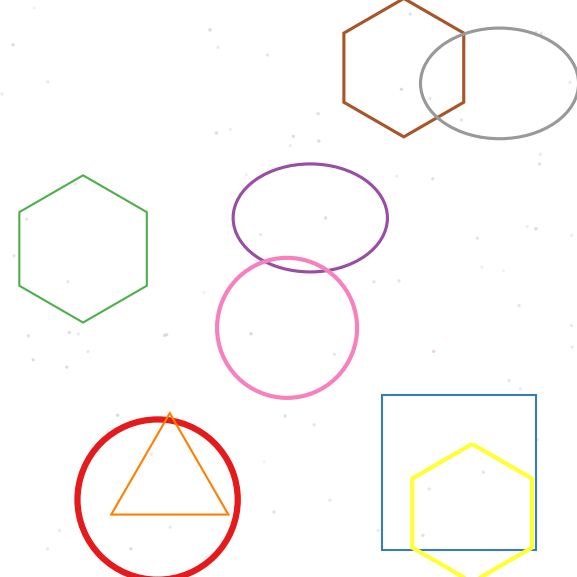[{"shape": "circle", "thickness": 3, "radius": 0.69, "center": [0.273, 0.134]}, {"shape": "square", "thickness": 1, "radius": 0.67, "center": [0.794, 0.181]}, {"shape": "hexagon", "thickness": 1, "radius": 0.64, "center": [0.144, 0.568]}, {"shape": "oval", "thickness": 1.5, "radius": 0.67, "center": [0.537, 0.622]}, {"shape": "triangle", "thickness": 1, "radius": 0.59, "center": [0.294, 0.167]}, {"shape": "hexagon", "thickness": 2, "radius": 0.6, "center": [0.818, 0.111]}, {"shape": "hexagon", "thickness": 1.5, "radius": 0.6, "center": [0.699, 0.882]}, {"shape": "circle", "thickness": 2, "radius": 0.61, "center": [0.497, 0.431]}, {"shape": "oval", "thickness": 1.5, "radius": 0.68, "center": [0.865, 0.855]}]